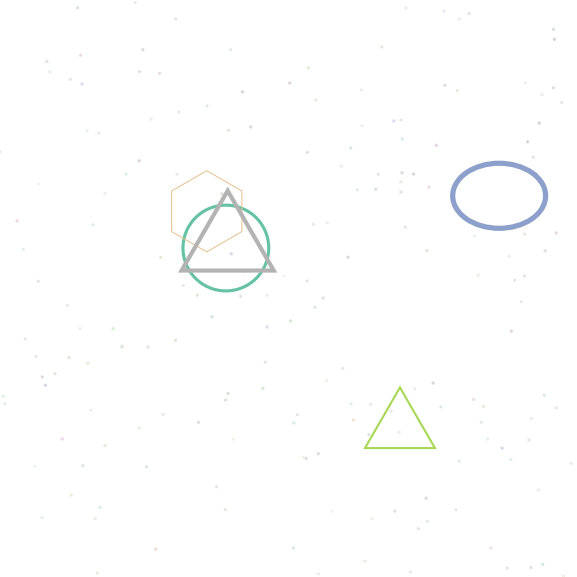[{"shape": "circle", "thickness": 1.5, "radius": 0.37, "center": [0.391, 0.57]}, {"shape": "oval", "thickness": 2.5, "radius": 0.4, "center": [0.864, 0.66]}, {"shape": "triangle", "thickness": 1, "radius": 0.35, "center": [0.693, 0.258]}, {"shape": "hexagon", "thickness": 0.5, "radius": 0.35, "center": [0.358, 0.633]}, {"shape": "triangle", "thickness": 2, "radius": 0.46, "center": [0.394, 0.577]}]